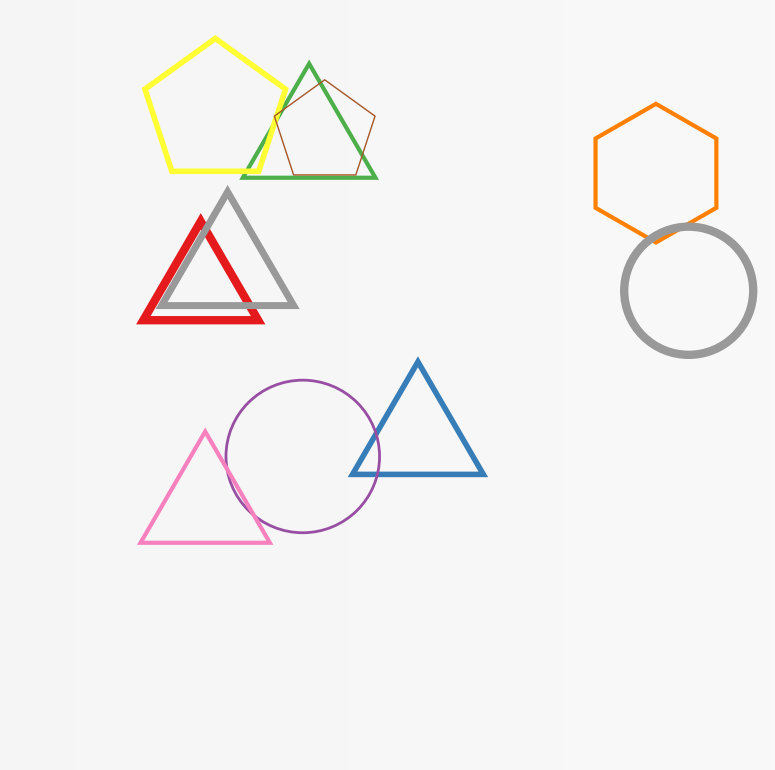[{"shape": "triangle", "thickness": 3, "radius": 0.43, "center": [0.259, 0.627]}, {"shape": "triangle", "thickness": 2, "radius": 0.49, "center": [0.539, 0.433]}, {"shape": "triangle", "thickness": 1.5, "radius": 0.49, "center": [0.399, 0.819]}, {"shape": "circle", "thickness": 1, "radius": 0.5, "center": [0.391, 0.407]}, {"shape": "hexagon", "thickness": 1.5, "radius": 0.45, "center": [0.846, 0.775]}, {"shape": "pentagon", "thickness": 2, "radius": 0.48, "center": [0.278, 0.855]}, {"shape": "pentagon", "thickness": 0.5, "radius": 0.34, "center": [0.419, 0.828]}, {"shape": "triangle", "thickness": 1.5, "radius": 0.48, "center": [0.265, 0.343]}, {"shape": "triangle", "thickness": 2.5, "radius": 0.49, "center": [0.294, 0.652]}, {"shape": "circle", "thickness": 3, "radius": 0.42, "center": [0.889, 0.622]}]